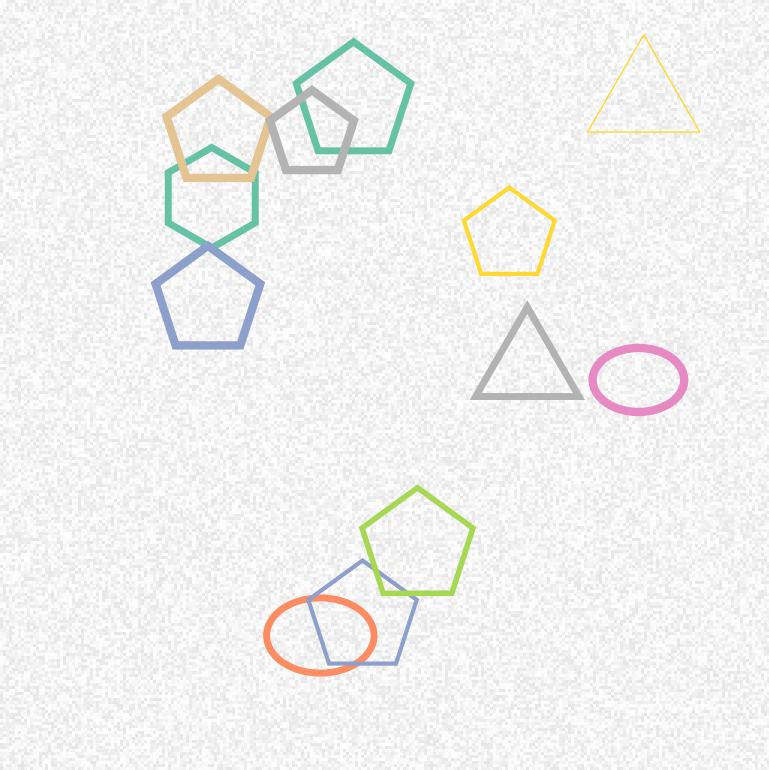[{"shape": "pentagon", "thickness": 2.5, "radius": 0.39, "center": [0.459, 0.867]}, {"shape": "hexagon", "thickness": 2.5, "radius": 0.33, "center": [0.275, 0.743]}, {"shape": "oval", "thickness": 2.5, "radius": 0.35, "center": [0.416, 0.175]}, {"shape": "pentagon", "thickness": 3, "radius": 0.36, "center": [0.27, 0.609]}, {"shape": "pentagon", "thickness": 1.5, "radius": 0.37, "center": [0.471, 0.198]}, {"shape": "oval", "thickness": 3, "radius": 0.3, "center": [0.829, 0.507]}, {"shape": "pentagon", "thickness": 2, "radius": 0.38, "center": [0.542, 0.291]}, {"shape": "pentagon", "thickness": 1.5, "radius": 0.31, "center": [0.661, 0.694]}, {"shape": "triangle", "thickness": 0.5, "radius": 0.42, "center": [0.836, 0.871]}, {"shape": "pentagon", "thickness": 3, "radius": 0.36, "center": [0.284, 0.826]}, {"shape": "pentagon", "thickness": 3, "radius": 0.29, "center": [0.405, 0.826]}, {"shape": "triangle", "thickness": 2.5, "radius": 0.39, "center": [0.685, 0.524]}]